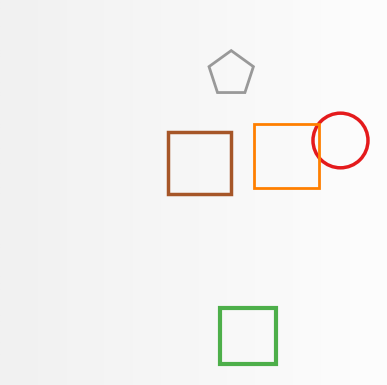[{"shape": "circle", "thickness": 2.5, "radius": 0.35, "center": [0.879, 0.635]}, {"shape": "square", "thickness": 3, "radius": 0.36, "center": [0.641, 0.127]}, {"shape": "square", "thickness": 2, "radius": 0.42, "center": [0.739, 0.594]}, {"shape": "square", "thickness": 2.5, "radius": 0.41, "center": [0.514, 0.577]}, {"shape": "pentagon", "thickness": 2, "radius": 0.3, "center": [0.597, 0.808]}]